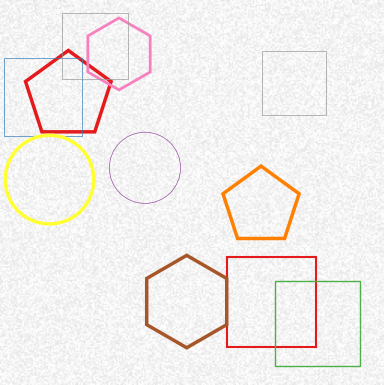[{"shape": "pentagon", "thickness": 2.5, "radius": 0.58, "center": [0.177, 0.752]}, {"shape": "square", "thickness": 1.5, "radius": 0.58, "center": [0.705, 0.215]}, {"shape": "square", "thickness": 0.5, "radius": 0.51, "center": [0.112, 0.748]}, {"shape": "square", "thickness": 1, "radius": 0.55, "center": [0.824, 0.159]}, {"shape": "circle", "thickness": 0.5, "radius": 0.46, "center": [0.377, 0.564]}, {"shape": "pentagon", "thickness": 2.5, "radius": 0.52, "center": [0.678, 0.465]}, {"shape": "circle", "thickness": 2.5, "radius": 0.58, "center": [0.129, 0.534]}, {"shape": "hexagon", "thickness": 2.5, "radius": 0.6, "center": [0.485, 0.217]}, {"shape": "hexagon", "thickness": 2, "radius": 0.47, "center": [0.309, 0.86]}, {"shape": "square", "thickness": 0.5, "radius": 0.41, "center": [0.764, 0.785]}, {"shape": "square", "thickness": 0.5, "radius": 0.43, "center": [0.247, 0.881]}]